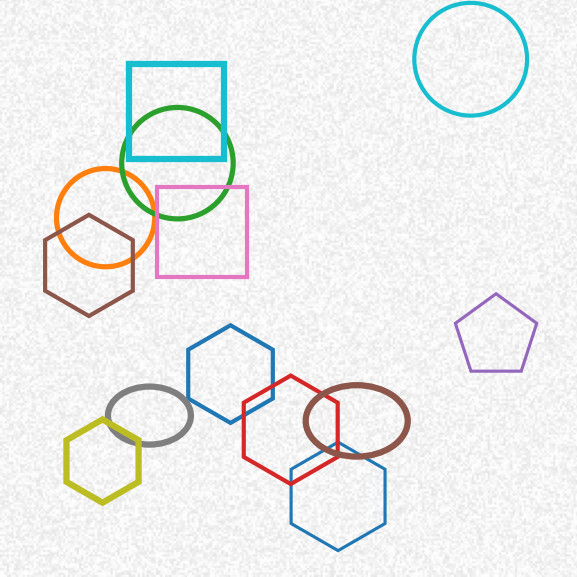[{"shape": "hexagon", "thickness": 1.5, "radius": 0.47, "center": [0.585, 0.14]}, {"shape": "hexagon", "thickness": 2, "radius": 0.42, "center": [0.399, 0.351]}, {"shape": "circle", "thickness": 2.5, "radius": 0.43, "center": [0.183, 0.622]}, {"shape": "circle", "thickness": 2.5, "radius": 0.48, "center": [0.307, 0.717]}, {"shape": "hexagon", "thickness": 2, "radius": 0.47, "center": [0.503, 0.255]}, {"shape": "pentagon", "thickness": 1.5, "radius": 0.37, "center": [0.859, 0.416]}, {"shape": "hexagon", "thickness": 2, "radius": 0.44, "center": [0.154, 0.54]}, {"shape": "oval", "thickness": 3, "radius": 0.44, "center": [0.618, 0.27]}, {"shape": "square", "thickness": 2, "radius": 0.39, "center": [0.35, 0.598]}, {"shape": "oval", "thickness": 3, "radius": 0.36, "center": [0.259, 0.28]}, {"shape": "hexagon", "thickness": 3, "radius": 0.36, "center": [0.178, 0.201]}, {"shape": "circle", "thickness": 2, "radius": 0.49, "center": [0.815, 0.897]}, {"shape": "square", "thickness": 3, "radius": 0.41, "center": [0.305, 0.806]}]